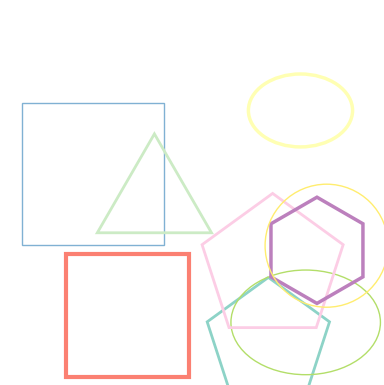[{"shape": "pentagon", "thickness": 2, "radius": 0.84, "center": [0.697, 0.112]}, {"shape": "oval", "thickness": 2.5, "radius": 0.68, "center": [0.78, 0.713]}, {"shape": "square", "thickness": 3, "radius": 0.8, "center": [0.332, 0.181]}, {"shape": "square", "thickness": 1, "radius": 0.92, "center": [0.241, 0.548]}, {"shape": "oval", "thickness": 1, "radius": 0.97, "center": [0.794, 0.163]}, {"shape": "pentagon", "thickness": 2, "radius": 0.96, "center": [0.708, 0.305]}, {"shape": "hexagon", "thickness": 2.5, "radius": 0.69, "center": [0.823, 0.35]}, {"shape": "triangle", "thickness": 2, "radius": 0.86, "center": [0.401, 0.481]}, {"shape": "circle", "thickness": 1, "radius": 0.8, "center": [0.848, 0.362]}]